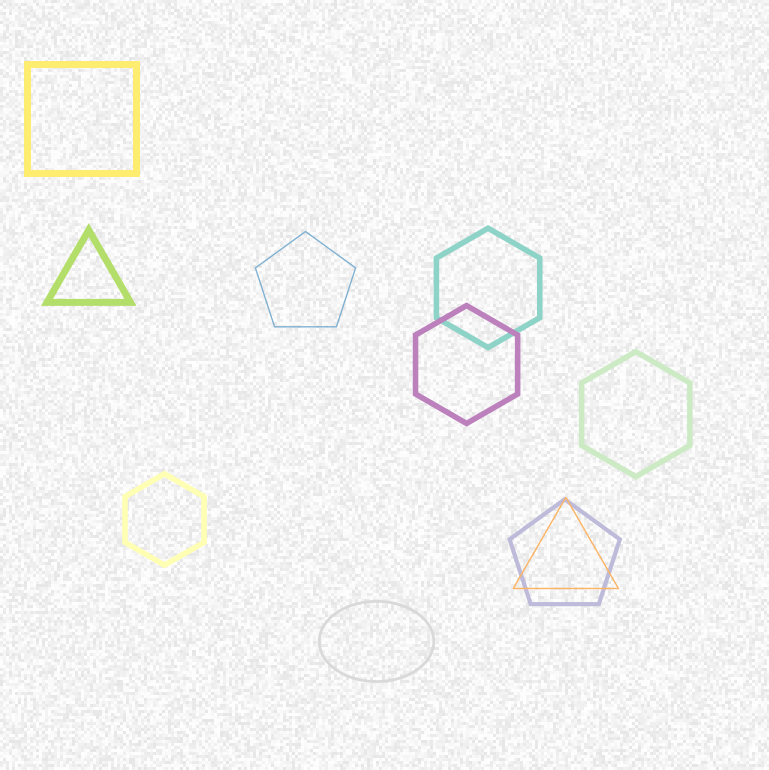[{"shape": "hexagon", "thickness": 2, "radius": 0.39, "center": [0.634, 0.626]}, {"shape": "hexagon", "thickness": 2, "radius": 0.3, "center": [0.214, 0.325]}, {"shape": "pentagon", "thickness": 1.5, "radius": 0.38, "center": [0.733, 0.276]}, {"shape": "pentagon", "thickness": 0.5, "radius": 0.34, "center": [0.397, 0.631]}, {"shape": "triangle", "thickness": 0.5, "radius": 0.39, "center": [0.735, 0.275]}, {"shape": "triangle", "thickness": 2.5, "radius": 0.31, "center": [0.115, 0.639]}, {"shape": "oval", "thickness": 1, "radius": 0.37, "center": [0.489, 0.167]}, {"shape": "hexagon", "thickness": 2, "radius": 0.38, "center": [0.606, 0.527]}, {"shape": "hexagon", "thickness": 2, "radius": 0.41, "center": [0.826, 0.462]}, {"shape": "square", "thickness": 2.5, "radius": 0.36, "center": [0.106, 0.846]}]